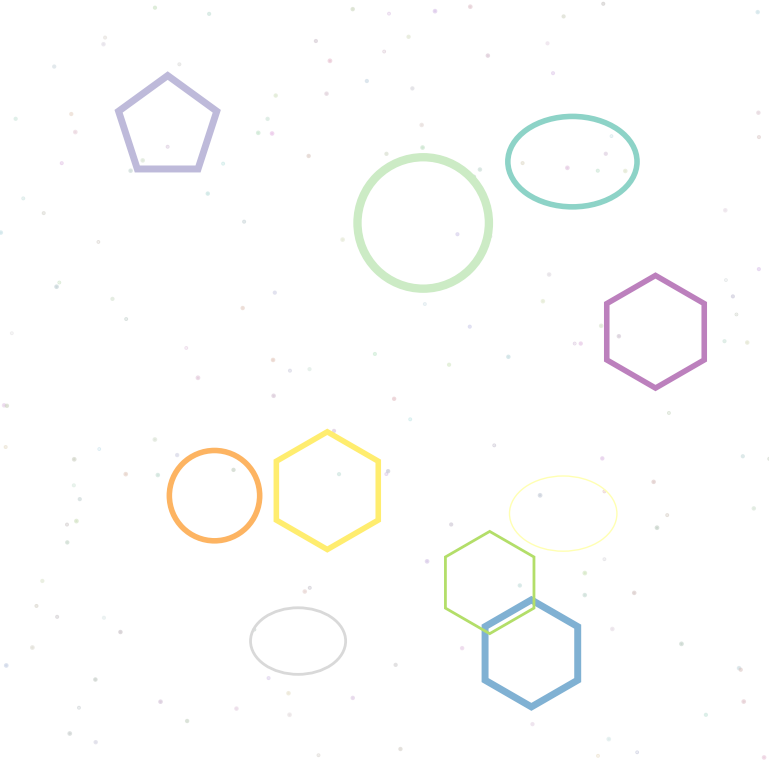[{"shape": "oval", "thickness": 2, "radius": 0.42, "center": [0.743, 0.79]}, {"shape": "oval", "thickness": 0.5, "radius": 0.35, "center": [0.731, 0.333]}, {"shape": "pentagon", "thickness": 2.5, "radius": 0.34, "center": [0.218, 0.835]}, {"shape": "hexagon", "thickness": 2.5, "radius": 0.35, "center": [0.69, 0.151]}, {"shape": "circle", "thickness": 2, "radius": 0.29, "center": [0.279, 0.356]}, {"shape": "hexagon", "thickness": 1, "radius": 0.33, "center": [0.636, 0.243]}, {"shape": "oval", "thickness": 1, "radius": 0.31, "center": [0.387, 0.167]}, {"shape": "hexagon", "thickness": 2, "radius": 0.37, "center": [0.851, 0.569]}, {"shape": "circle", "thickness": 3, "radius": 0.43, "center": [0.55, 0.71]}, {"shape": "hexagon", "thickness": 2, "radius": 0.38, "center": [0.425, 0.363]}]